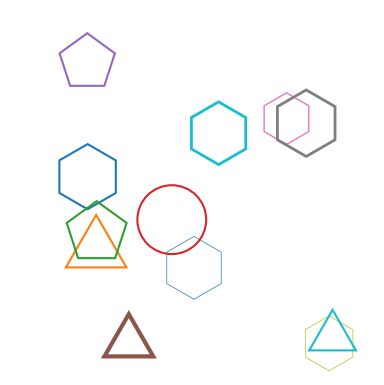[{"shape": "hexagon", "thickness": 1.5, "radius": 0.42, "center": [0.227, 0.541]}, {"shape": "hexagon", "thickness": 0.5, "radius": 0.41, "center": [0.504, 0.304]}, {"shape": "triangle", "thickness": 1.5, "radius": 0.45, "center": [0.25, 0.351]}, {"shape": "pentagon", "thickness": 1.5, "radius": 0.41, "center": [0.251, 0.396]}, {"shape": "circle", "thickness": 1.5, "radius": 0.45, "center": [0.446, 0.429]}, {"shape": "pentagon", "thickness": 1.5, "radius": 0.38, "center": [0.227, 0.838]}, {"shape": "triangle", "thickness": 3, "radius": 0.37, "center": [0.335, 0.111]}, {"shape": "hexagon", "thickness": 1, "radius": 0.33, "center": [0.744, 0.692]}, {"shape": "hexagon", "thickness": 2, "radius": 0.43, "center": [0.795, 0.68]}, {"shape": "hexagon", "thickness": 0.5, "radius": 0.36, "center": [0.855, 0.108]}, {"shape": "triangle", "thickness": 1.5, "radius": 0.35, "center": [0.864, 0.125]}, {"shape": "hexagon", "thickness": 2, "radius": 0.41, "center": [0.568, 0.654]}]